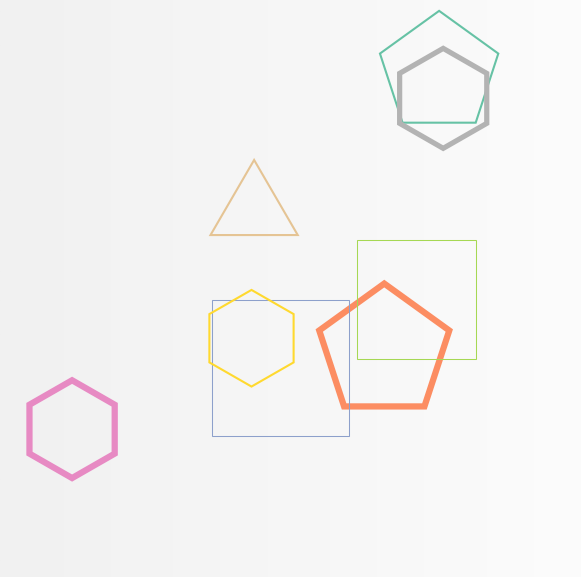[{"shape": "pentagon", "thickness": 1, "radius": 0.54, "center": [0.755, 0.873]}, {"shape": "pentagon", "thickness": 3, "radius": 0.59, "center": [0.661, 0.391]}, {"shape": "square", "thickness": 0.5, "radius": 0.59, "center": [0.483, 0.362]}, {"shape": "hexagon", "thickness": 3, "radius": 0.42, "center": [0.124, 0.256]}, {"shape": "square", "thickness": 0.5, "radius": 0.51, "center": [0.716, 0.481]}, {"shape": "hexagon", "thickness": 1, "radius": 0.42, "center": [0.433, 0.413]}, {"shape": "triangle", "thickness": 1, "radius": 0.43, "center": [0.437, 0.635]}, {"shape": "hexagon", "thickness": 2.5, "radius": 0.43, "center": [0.762, 0.829]}]